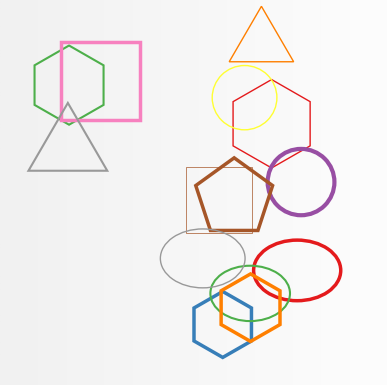[{"shape": "hexagon", "thickness": 1, "radius": 0.57, "center": [0.701, 0.679]}, {"shape": "oval", "thickness": 2.5, "radius": 0.56, "center": [0.767, 0.298]}, {"shape": "hexagon", "thickness": 2.5, "radius": 0.43, "center": [0.575, 0.157]}, {"shape": "hexagon", "thickness": 1.5, "radius": 0.51, "center": [0.178, 0.779]}, {"shape": "oval", "thickness": 1.5, "radius": 0.51, "center": [0.646, 0.238]}, {"shape": "circle", "thickness": 3, "radius": 0.43, "center": [0.777, 0.527]}, {"shape": "hexagon", "thickness": 2.5, "radius": 0.44, "center": [0.647, 0.201]}, {"shape": "triangle", "thickness": 1, "radius": 0.48, "center": [0.675, 0.888]}, {"shape": "circle", "thickness": 1, "radius": 0.42, "center": [0.631, 0.746]}, {"shape": "square", "thickness": 0.5, "radius": 0.43, "center": [0.564, 0.481]}, {"shape": "pentagon", "thickness": 2.5, "radius": 0.52, "center": [0.604, 0.486]}, {"shape": "square", "thickness": 2.5, "radius": 0.51, "center": [0.259, 0.789]}, {"shape": "oval", "thickness": 1, "radius": 0.55, "center": [0.523, 0.329]}, {"shape": "triangle", "thickness": 1.5, "radius": 0.59, "center": [0.175, 0.615]}]